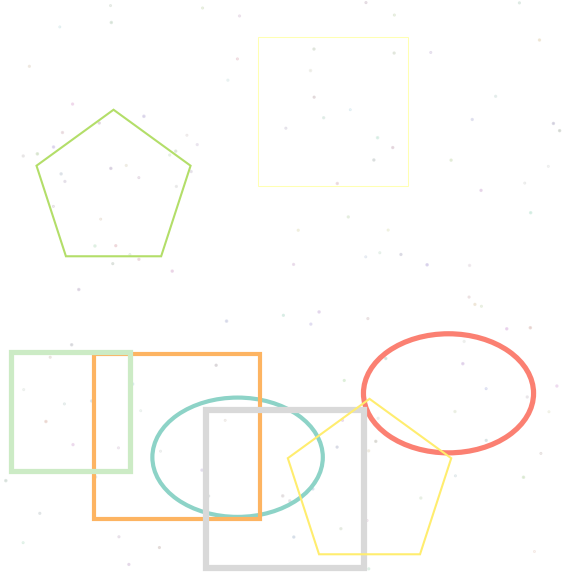[{"shape": "oval", "thickness": 2, "radius": 0.74, "center": [0.411, 0.207]}, {"shape": "square", "thickness": 0.5, "radius": 0.65, "center": [0.577, 0.806]}, {"shape": "oval", "thickness": 2.5, "radius": 0.74, "center": [0.777, 0.318]}, {"shape": "square", "thickness": 2, "radius": 0.72, "center": [0.307, 0.243]}, {"shape": "pentagon", "thickness": 1, "radius": 0.7, "center": [0.197, 0.669]}, {"shape": "square", "thickness": 3, "radius": 0.68, "center": [0.494, 0.153]}, {"shape": "square", "thickness": 2.5, "radius": 0.52, "center": [0.122, 0.287]}, {"shape": "pentagon", "thickness": 1, "radius": 0.74, "center": [0.64, 0.16]}]